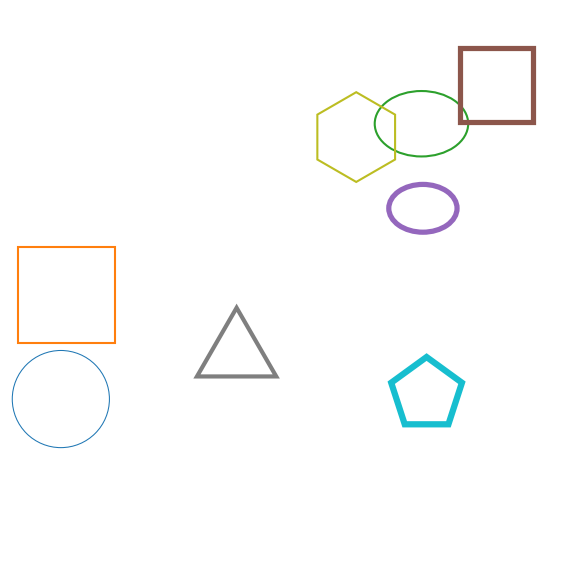[{"shape": "circle", "thickness": 0.5, "radius": 0.42, "center": [0.105, 0.308]}, {"shape": "square", "thickness": 1, "radius": 0.42, "center": [0.115, 0.489]}, {"shape": "oval", "thickness": 1, "radius": 0.4, "center": [0.73, 0.785]}, {"shape": "oval", "thickness": 2.5, "radius": 0.3, "center": [0.732, 0.638]}, {"shape": "square", "thickness": 2.5, "radius": 0.32, "center": [0.86, 0.852]}, {"shape": "triangle", "thickness": 2, "radius": 0.4, "center": [0.41, 0.387]}, {"shape": "hexagon", "thickness": 1, "radius": 0.39, "center": [0.617, 0.762]}, {"shape": "pentagon", "thickness": 3, "radius": 0.32, "center": [0.739, 0.317]}]